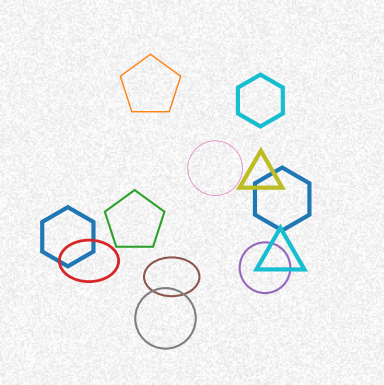[{"shape": "hexagon", "thickness": 3, "radius": 0.38, "center": [0.176, 0.385]}, {"shape": "hexagon", "thickness": 3, "radius": 0.41, "center": [0.733, 0.483]}, {"shape": "pentagon", "thickness": 1, "radius": 0.41, "center": [0.391, 0.777]}, {"shape": "pentagon", "thickness": 1.5, "radius": 0.41, "center": [0.35, 0.425]}, {"shape": "oval", "thickness": 2, "radius": 0.38, "center": [0.231, 0.322]}, {"shape": "circle", "thickness": 1.5, "radius": 0.33, "center": [0.688, 0.305]}, {"shape": "oval", "thickness": 1.5, "radius": 0.36, "center": [0.446, 0.281]}, {"shape": "circle", "thickness": 0.5, "radius": 0.36, "center": [0.559, 0.563]}, {"shape": "circle", "thickness": 1.5, "radius": 0.39, "center": [0.43, 0.173]}, {"shape": "triangle", "thickness": 3, "radius": 0.32, "center": [0.678, 0.545]}, {"shape": "hexagon", "thickness": 3, "radius": 0.34, "center": [0.676, 0.739]}, {"shape": "triangle", "thickness": 3, "radius": 0.36, "center": [0.728, 0.336]}]